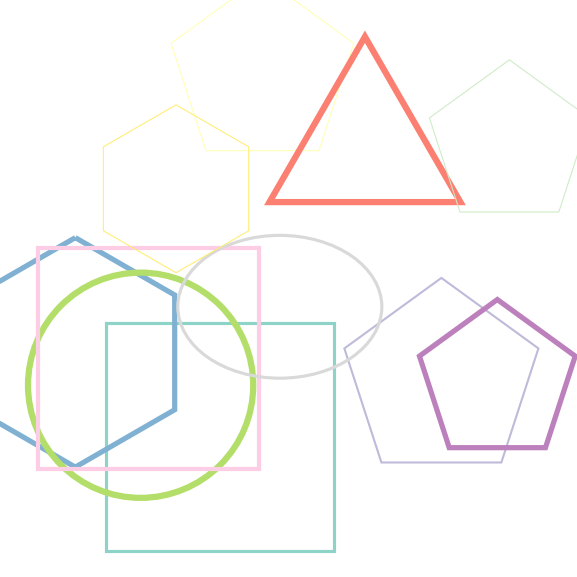[{"shape": "square", "thickness": 1.5, "radius": 0.99, "center": [0.381, 0.243]}, {"shape": "pentagon", "thickness": 0.5, "radius": 0.83, "center": [0.454, 0.873]}, {"shape": "pentagon", "thickness": 1, "radius": 0.88, "center": [0.764, 0.341]}, {"shape": "triangle", "thickness": 3, "radius": 0.95, "center": [0.632, 0.745]}, {"shape": "hexagon", "thickness": 2.5, "radius": 0.99, "center": [0.13, 0.389]}, {"shape": "circle", "thickness": 3, "radius": 0.98, "center": [0.244, 0.332]}, {"shape": "square", "thickness": 2, "radius": 0.96, "center": [0.257, 0.379]}, {"shape": "oval", "thickness": 1.5, "radius": 0.88, "center": [0.485, 0.468]}, {"shape": "pentagon", "thickness": 2.5, "radius": 0.71, "center": [0.861, 0.339]}, {"shape": "pentagon", "thickness": 0.5, "radius": 0.73, "center": [0.882, 0.75]}, {"shape": "hexagon", "thickness": 0.5, "radius": 0.73, "center": [0.305, 0.672]}]